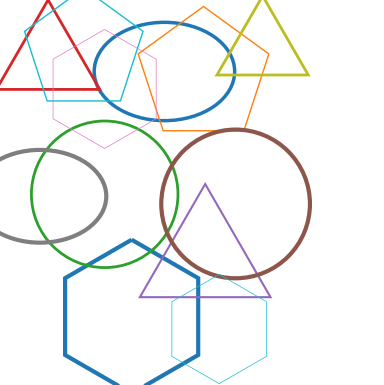[{"shape": "oval", "thickness": 2.5, "radius": 0.91, "center": [0.427, 0.814]}, {"shape": "hexagon", "thickness": 3, "radius": 1.0, "center": [0.342, 0.178]}, {"shape": "pentagon", "thickness": 1, "radius": 0.89, "center": [0.529, 0.805]}, {"shape": "circle", "thickness": 2, "radius": 0.95, "center": [0.272, 0.495]}, {"shape": "triangle", "thickness": 2, "radius": 0.77, "center": [0.125, 0.845]}, {"shape": "triangle", "thickness": 1.5, "radius": 0.98, "center": [0.533, 0.326]}, {"shape": "circle", "thickness": 3, "radius": 0.97, "center": [0.612, 0.47]}, {"shape": "hexagon", "thickness": 0.5, "radius": 0.77, "center": [0.272, 0.769]}, {"shape": "oval", "thickness": 3, "radius": 0.86, "center": [0.104, 0.49]}, {"shape": "triangle", "thickness": 2, "radius": 0.68, "center": [0.682, 0.874]}, {"shape": "pentagon", "thickness": 1, "radius": 0.81, "center": [0.218, 0.869]}, {"shape": "hexagon", "thickness": 0.5, "radius": 0.71, "center": [0.569, 0.145]}]